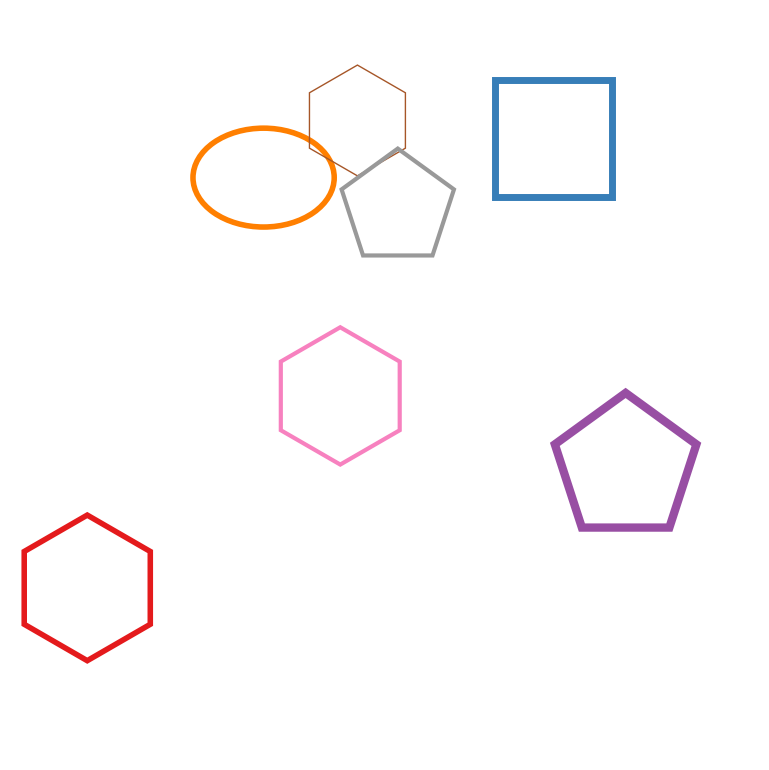[{"shape": "hexagon", "thickness": 2, "radius": 0.47, "center": [0.113, 0.237]}, {"shape": "square", "thickness": 2.5, "radius": 0.38, "center": [0.718, 0.82]}, {"shape": "pentagon", "thickness": 3, "radius": 0.48, "center": [0.812, 0.393]}, {"shape": "oval", "thickness": 2, "radius": 0.46, "center": [0.342, 0.769]}, {"shape": "hexagon", "thickness": 0.5, "radius": 0.36, "center": [0.464, 0.844]}, {"shape": "hexagon", "thickness": 1.5, "radius": 0.45, "center": [0.442, 0.486]}, {"shape": "pentagon", "thickness": 1.5, "radius": 0.38, "center": [0.517, 0.73]}]